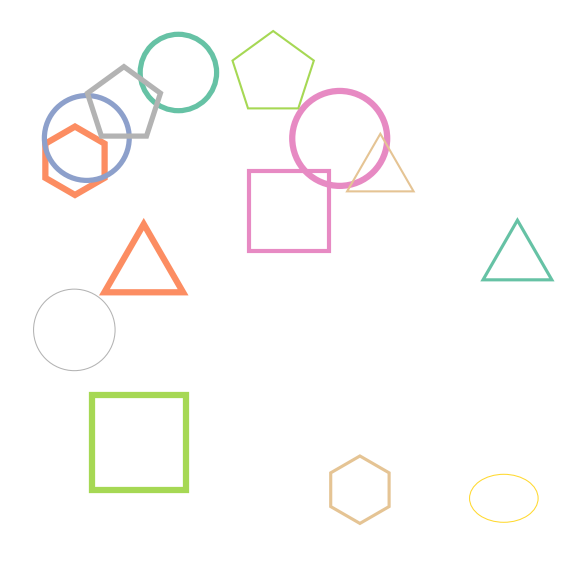[{"shape": "triangle", "thickness": 1.5, "radius": 0.34, "center": [0.896, 0.549]}, {"shape": "circle", "thickness": 2.5, "radius": 0.33, "center": [0.309, 0.874]}, {"shape": "hexagon", "thickness": 3, "radius": 0.3, "center": [0.13, 0.721]}, {"shape": "triangle", "thickness": 3, "radius": 0.39, "center": [0.249, 0.532]}, {"shape": "circle", "thickness": 2.5, "radius": 0.37, "center": [0.15, 0.76]}, {"shape": "circle", "thickness": 3, "radius": 0.41, "center": [0.588, 0.759]}, {"shape": "square", "thickness": 2, "radius": 0.35, "center": [0.5, 0.633]}, {"shape": "pentagon", "thickness": 1, "radius": 0.37, "center": [0.473, 0.871]}, {"shape": "square", "thickness": 3, "radius": 0.41, "center": [0.24, 0.233]}, {"shape": "oval", "thickness": 0.5, "radius": 0.3, "center": [0.872, 0.136]}, {"shape": "hexagon", "thickness": 1.5, "radius": 0.29, "center": [0.623, 0.151]}, {"shape": "triangle", "thickness": 1, "radius": 0.33, "center": [0.659, 0.701]}, {"shape": "pentagon", "thickness": 2.5, "radius": 0.33, "center": [0.215, 0.817]}, {"shape": "circle", "thickness": 0.5, "radius": 0.35, "center": [0.129, 0.428]}]